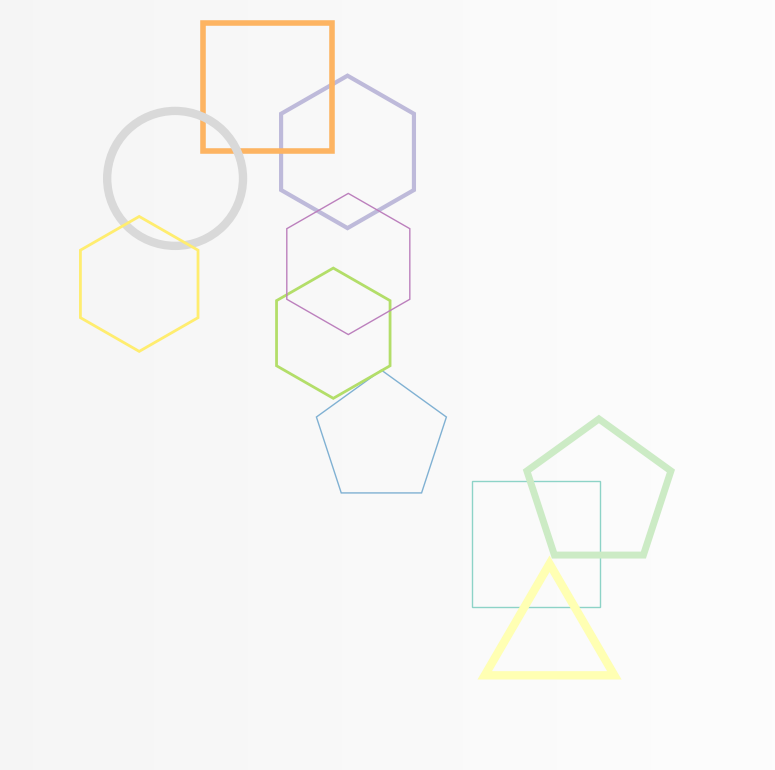[{"shape": "square", "thickness": 0.5, "radius": 0.41, "center": [0.692, 0.294]}, {"shape": "triangle", "thickness": 3, "radius": 0.48, "center": [0.709, 0.171]}, {"shape": "hexagon", "thickness": 1.5, "radius": 0.49, "center": [0.448, 0.803]}, {"shape": "pentagon", "thickness": 0.5, "radius": 0.44, "center": [0.492, 0.431]}, {"shape": "square", "thickness": 2, "radius": 0.42, "center": [0.345, 0.887]}, {"shape": "hexagon", "thickness": 1, "radius": 0.42, "center": [0.43, 0.567]}, {"shape": "circle", "thickness": 3, "radius": 0.44, "center": [0.226, 0.768]}, {"shape": "hexagon", "thickness": 0.5, "radius": 0.46, "center": [0.449, 0.657]}, {"shape": "pentagon", "thickness": 2.5, "radius": 0.49, "center": [0.773, 0.358]}, {"shape": "hexagon", "thickness": 1, "radius": 0.44, "center": [0.18, 0.631]}]